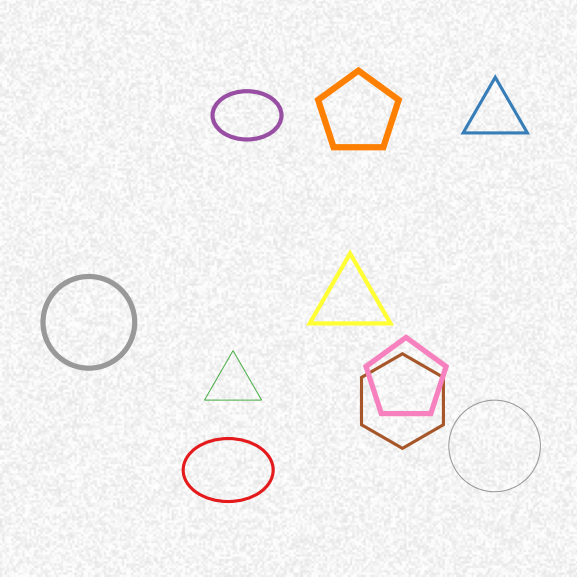[{"shape": "oval", "thickness": 1.5, "radius": 0.39, "center": [0.395, 0.185]}, {"shape": "triangle", "thickness": 1.5, "radius": 0.32, "center": [0.858, 0.801]}, {"shape": "triangle", "thickness": 0.5, "radius": 0.29, "center": [0.404, 0.335]}, {"shape": "oval", "thickness": 2, "radius": 0.3, "center": [0.428, 0.799]}, {"shape": "pentagon", "thickness": 3, "radius": 0.37, "center": [0.621, 0.804]}, {"shape": "triangle", "thickness": 2, "radius": 0.4, "center": [0.606, 0.479]}, {"shape": "hexagon", "thickness": 1.5, "radius": 0.41, "center": [0.697, 0.305]}, {"shape": "pentagon", "thickness": 2.5, "radius": 0.36, "center": [0.703, 0.342]}, {"shape": "circle", "thickness": 0.5, "radius": 0.4, "center": [0.856, 0.227]}, {"shape": "circle", "thickness": 2.5, "radius": 0.4, "center": [0.154, 0.441]}]